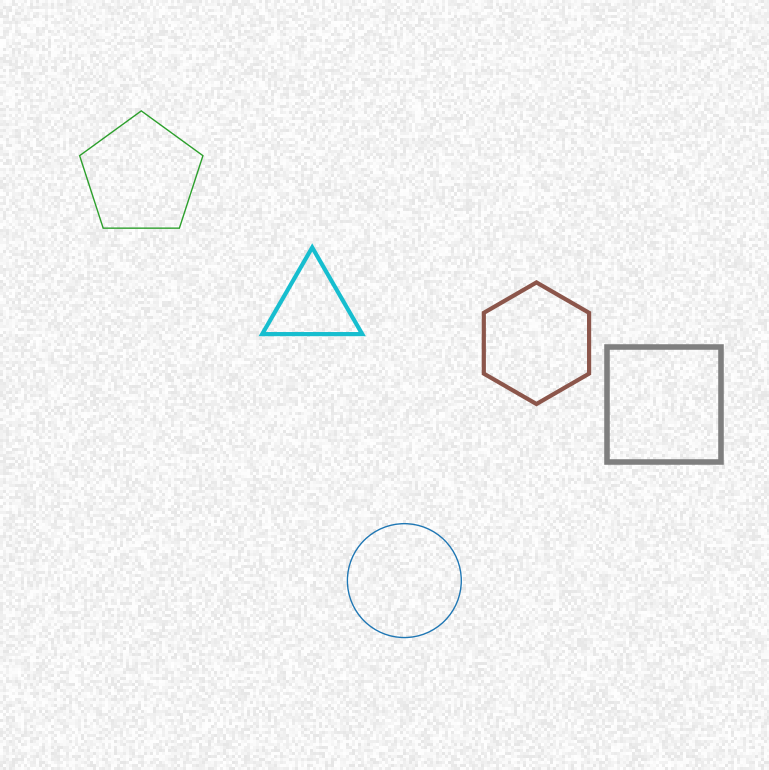[{"shape": "circle", "thickness": 0.5, "radius": 0.37, "center": [0.525, 0.246]}, {"shape": "pentagon", "thickness": 0.5, "radius": 0.42, "center": [0.183, 0.772]}, {"shape": "hexagon", "thickness": 1.5, "radius": 0.39, "center": [0.697, 0.554]}, {"shape": "square", "thickness": 2, "radius": 0.37, "center": [0.863, 0.474]}, {"shape": "triangle", "thickness": 1.5, "radius": 0.38, "center": [0.405, 0.604]}]